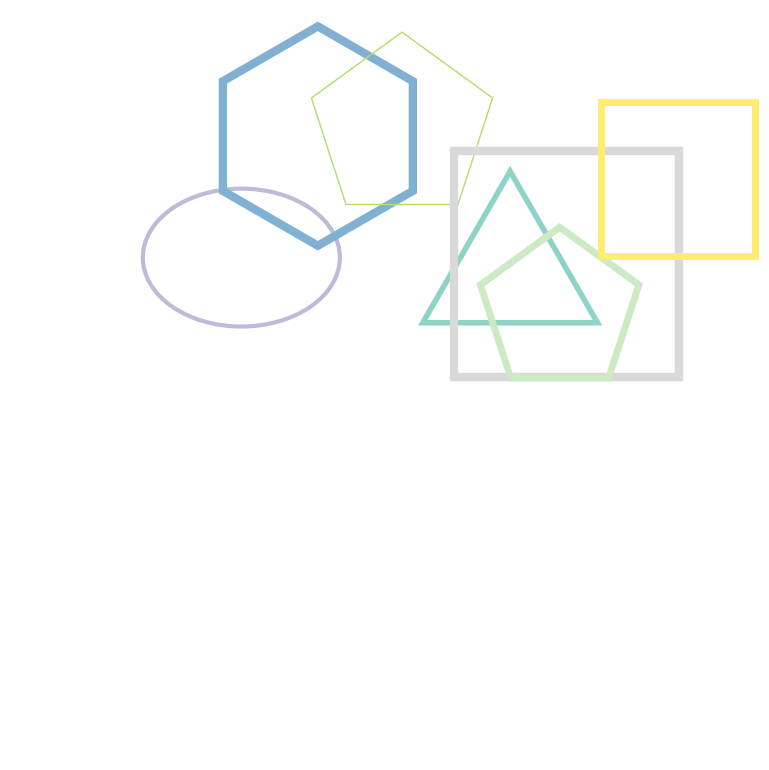[{"shape": "triangle", "thickness": 2, "radius": 0.66, "center": [0.662, 0.646]}, {"shape": "oval", "thickness": 1.5, "radius": 0.64, "center": [0.313, 0.665]}, {"shape": "hexagon", "thickness": 3, "radius": 0.71, "center": [0.413, 0.823]}, {"shape": "pentagon", "thickness": 0.5, "radius": 0.62, "center": [0.522, 0.835]}, {"shape": "square", "thickness": 3, "radius": 0.73, "center": [0.736, 0.657]}, {"shape": "pentagon", "thickness": 2.5, "radius": 0.54, "center": [0.727, 0.597]}, {"shape": "square", "thickness": 2.5, "radius": 0.5, "center": [0.881, 0.768]}]